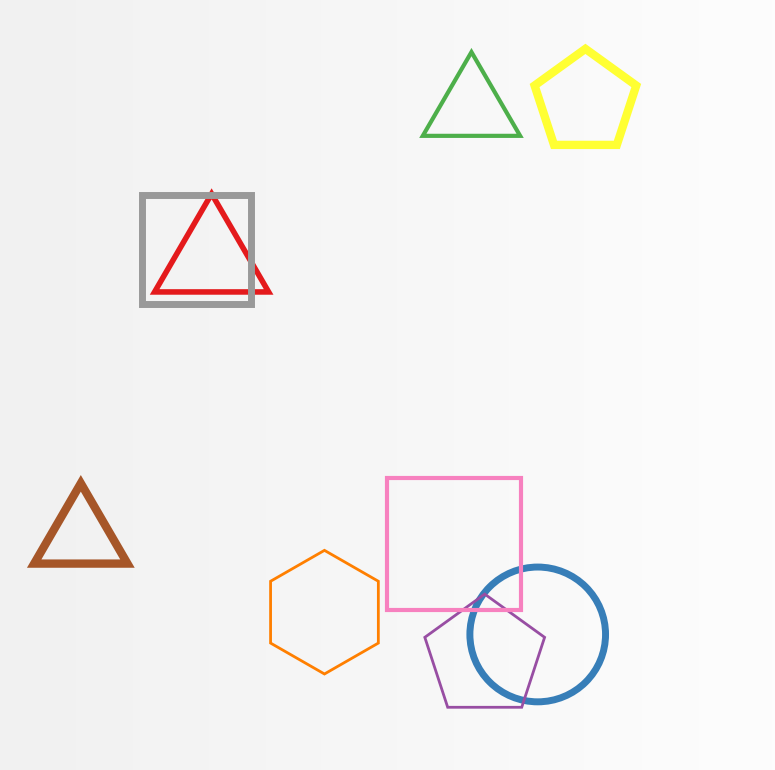[{"shape": "triangle", "thickness": 2, "radius": 0.42, "center": [0.273, 0.663]}, {"shape": "circle", "thickness": 2.5, "radius": 0.44, "center": [0.694, 0.176]}, {"shape": "triangle", "thickness": 1.5, "radius": 0.36, "center": [0.608, 0.86]}, {"shape": "pentagon", "thickness": 1, "radius": 0.41, "center": [0.625, 0.147]}, {"shape": "hexagon", "thickness": 1, "radius": 0.4, "center": [0.419, 0.205]}, {"shape": "pentagon", "thickness": 3, "radius": 0.34, "center": [0.755, 0.868]}, {"shape": "triangle", "thickness": 3, "radius": 0.35, "center": [0.104, 0.303]}, {"shape": "square", "thickness": 1.5, "radius": 0.43, "center": [0.586, 0.293]}, {"shape": "square", "thickness": 2.5, "radius": 0.35, "center": [0.254, 0.676]}]